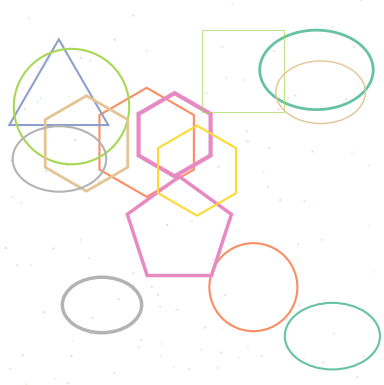[{"shape": "oval", "thickness": 2, "radius": 0.74, "center": [0.822, 0.819]}, {"shape": "oval", "thickness": 1.5, "radius": 0.62, "center": [0.863, 0.127]}, {"shape": "circle", "thickness": 1.5, "radius": 0.57, "center": [0.658, 0.254]}, {"shape": "hexagon", "thickness": 1.5, "radius": 0.71, "center": [0.381, 0.63]}, {"shape": "triangle", "thickness": 1.5, "radius": 0.74, "center": [0.153, 0.749]}, {"shape": "pentagon", "thickness": 2.5, "radius": 0.71, "center": [0.466, 0.399]}, {"shape": "hexagon", "thickness": 3, "radius": 0.54, "center": [0.453, 0.65]}, {"shape": "circle", "thickness": 1.5, "radius": 0.75, "center": [0.186, 0.723]}, {"shape": "square", "thickness": 0.5, "radius": 0.53, "center": [0.631, 0.816]}, {"shape": "hexagon", "thickness": 1.5, "radius": 0.58, "center": [0.512, 0.557]}, {"shape": "hexagon", "thickness": 2, "radius": 0.62, "center": [0.225, 0.627]}, {"shape": "oval", "thickness": 1, "radius": 0.58, "center": [0.833, 0.76]}, {"shape": "oval", "thickness": 2.5, "radius": 0.51, "center": [0.265, 0.208]}, {"shape": "oval", "thickness": 1.5, "radius": 0.61, "center": [0.154, 0.587]}]